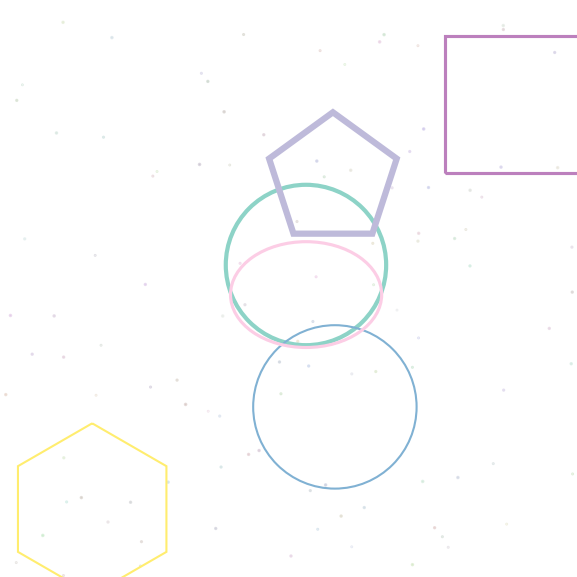[{"shape": "circle", "thickness": 2, "radius": 0.69, "center": [0.53, 0.54]}, {"shape": "pentagon", "thickness": 3, "radius": 0.58, "center": [0.576, 0.689]}, {"shape": "circle", "thickness": 1, "radius": 0.71, "center": [0.58, 0.295]}, {"shape": "oval", "thickness": 1.5, "radius": 0.65, "center": [0.53, 0.489]}, {"shape": "square", "thickness": 1.5, "radius": 0.59, "center": [0.89, 0.819]}, {"shape": "hexagon", "thickness": 1, "radius": 0.74, "center": [0.16, 0.118]}]